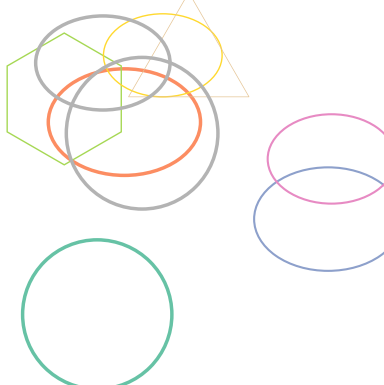[{"shape": "circle", "thickness": 2.5, "radius": 0.97, "center": [0.253, 0.183]}, {"shape": "oval", "thickness": 2.5, "radius": 0.99, "center": [0.323, 0.683]}, {"shape": "oval", "thickness": 1.5, "radius": 0.96, "center": [0.852, 0.431]}, {"shape": "oval", "thickness": 1.5, "radius": 0.83, "center": [0.861, 0.587]}, {"shape": "hexagon", "thickness": 1, "radius": 0.86, "center": [0.167, 0.743]}, {"shape": "oval", "thickness": 1, "radius": 0.77, "center": [0.423, 0.856]}, {"shape": "triangle", "thickness": 0.5, "radius": 0.9, "center": [0.49, 0.839]}, {"shape": "circle", "thickness": 2.5, "radius": 0.98, "center": [0.369, 0.654]}, {"shape": "oval", "thickness": 2.5, "radius": 0.87, "center": [0.267, 0.836]}]